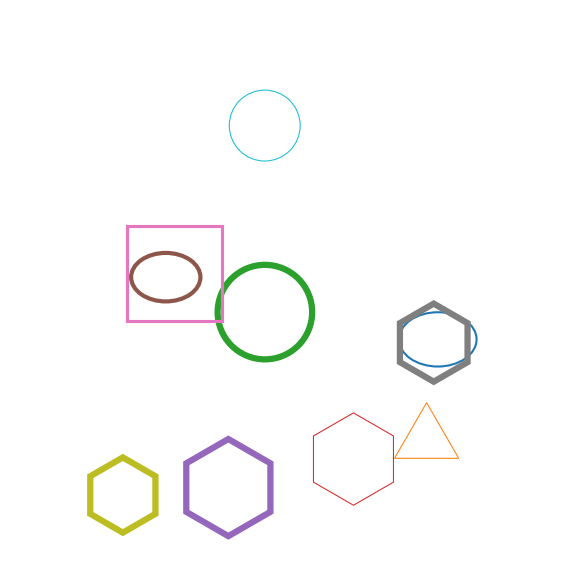[{"shape": "oval", "thickness": 1, "radius": 0.34, "center": [0.758, 0.411]}, {"shape": "triangle", "thickness": 0.5, "radius": 0.32, "center": [0.739, 0.238]}, {"shape": "circle", "thickness": 3, "radius": 0.41, "center": [0.459, 0.459]}, {"shape": "hexagon", "thickness": 0.5, "radius": 0.4, "center": [0.612, 0.204]}, {"shape": "hexagon", "thickness": 3, "radius": 0.42, "center": [0.395, 0.155]}, {"shape": "oval", "thickness": 2, "radius": 0.3, "center": [0.287, 0.519]}, {"shape": "square", "thickness": 1.5, "radius": 0.41, "center": [0.302, 0.525]}, {"shape": "hexagon", "thickness": 3, "radius": 0.34, "center": [0.751, 0.406]}, {"shape": "hexagon", "thickness": 3, "radius": 0.33, "center": [0.213, 0.142]}, {"shape": "circle", "thickness": 0.5, "radius": 0.31, "center": [0.458, 0.782]}]